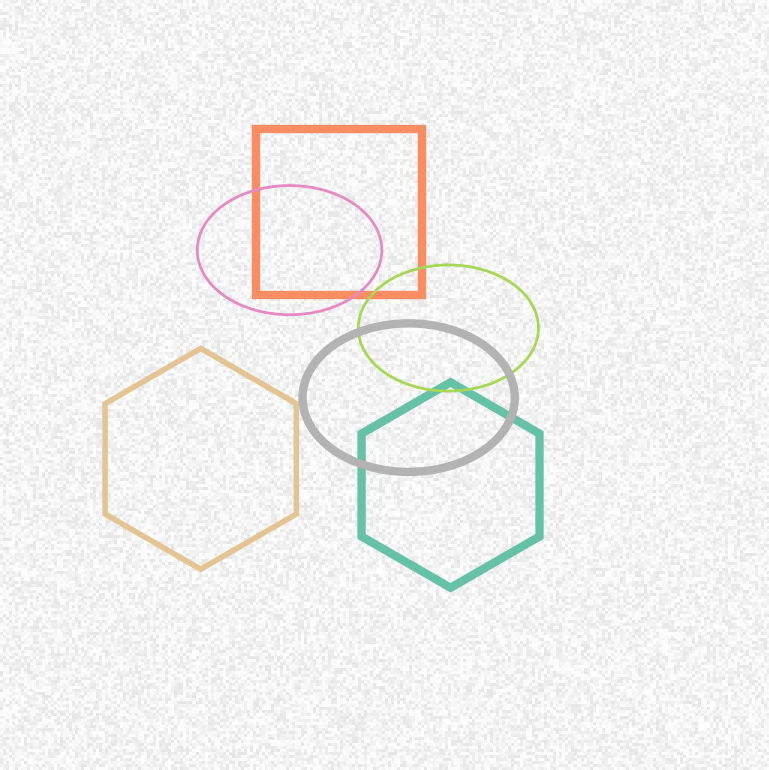[{"shape": "hexagon", "thickness": 3, "radius": 0.67, "center": [0.585, 0.37]}, {"shape": "square", "thickness": 3, "radius": 0.54, "center": [0.441, 0.725]}, {"shape": "oval", "thickness": 1, "radius": 0.6, "center": [0.376, 0.675]}, {"shape": "oval", "thickness": 1, "radius": 0.59, "center": [0.582, 0.574]}, {"shape": "hexagon", "thickness": 2, "radius": 0.72, "center": [0.261, 0.404]}, {"shape": "oval", "thickness": 3, "radius": 0.69, "center": [0.531, 0.484]}]